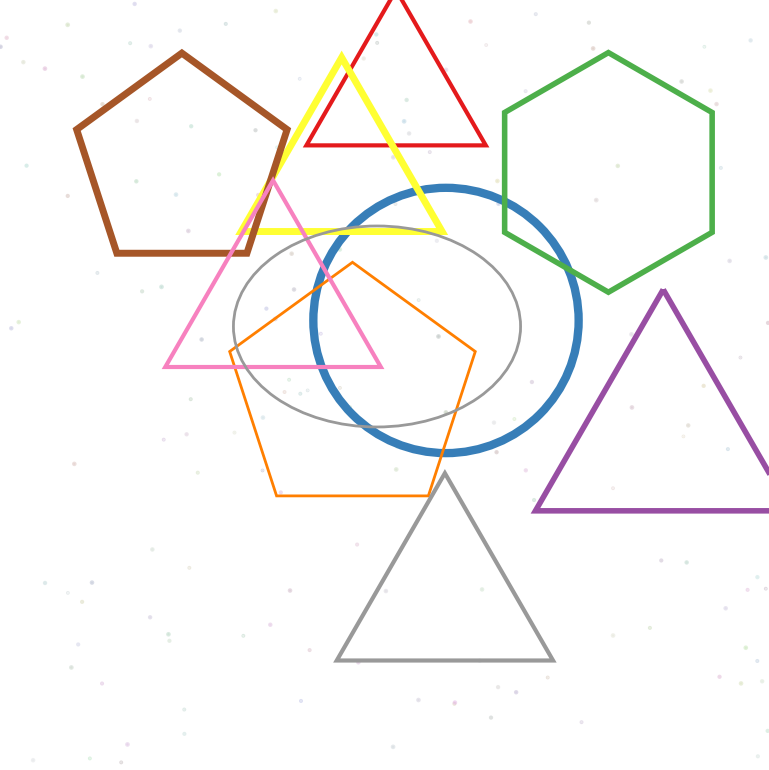[{"shape": "triangle", "thickness": 1.5, "radius": 0.67, "center": [0.514, 0.878]}, {"shape": "circle", "thickness": 3, "radius": 0.86, "center": [0.579, 0.584]}, {"shape": "hexagon", "thickness": 2, "radius": 0.78, "center": [0.79, 0.776]}, {"shape": "triangle", "thickness": 2, "radius": 0.96, "center": [0.861, 0.432]}, {"shape": "pentagon", "thickness": 1, "radius": 0.84, "center": [0.458, 0.492]}, {"shape": "triangle", "thickness": 2.5, "radius": 0.75, "center": [0.444, 0.775]}, {"shape": "pentagon", "thickness": 2.5, "radius": 0.72, "center": [0.236, 0.787]}, {"shape": "triangle", "thickness": 1.5, "radius": 0.81, "center": [0.355, 0.604]}, {"shape": "oval", "thickness": 1, "radius": 0.93, "center": [0.49, 0.576]}, {"shape": "triangle", "thickness": 1.5, "radius": 0.81, "center": [0.578, 0.223]}]